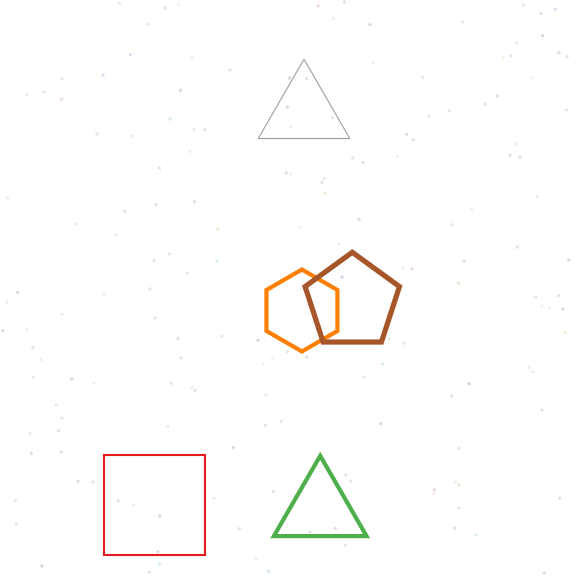[{"shape": "square", "thickness": 1, "radius": 0.44, "center": [0.267, 0.125]}, {"shape": "triangle", "thickness": 2, "radius": 0.46, "center": [0.554, 0.117]}, {"shape": "hexagon", "thickness": 2, "radius": 0.35, "center": [0.523, 0.462]}, {"shape": "pentagon", "thickness": 2.5, "radius": 0.43, "center": [0.61, 0.476]}, {"shape": "triangle", "thickness": 0.5, "radius": 0.46, "center": [0.526, 0.805]}]